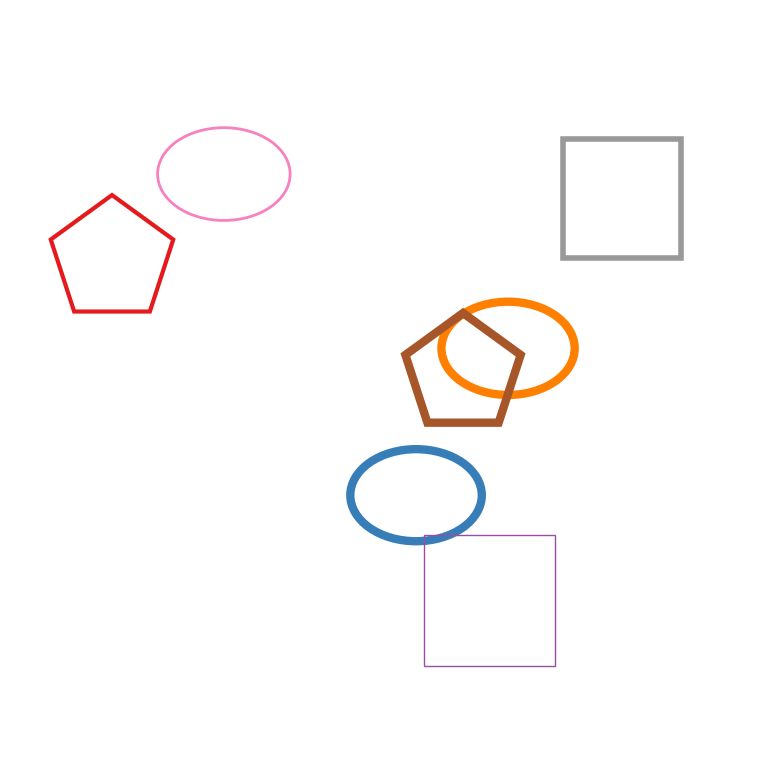[{"shape": "pentagon", "thickness": 1.5, "radius": 0.42, "center": [0.145, 0.663]}, {"shape": "oval", "thickness": 3, "radius": 0.43, "center": [0.54, 0.357]}, {"shape": "square", "thickness": 0.5, "radius": 0.43, "center": [0.636, 0.221]}, {"shape": "oval", "thickness": 3, "radius": 0.43, "center": [0.66, 0.548]}, {"shape": "pentagon", "thickness": 3, "radius": 0.39, "center": [0.601, 0.515]}, {"shape": "oval", "thickness": 1, "radius": 0.43, "center": [0.291, 0.774]}, {"shape": "square", "thickness": 2, "radius": 0.38, "center": [0.808, 0.742]}]